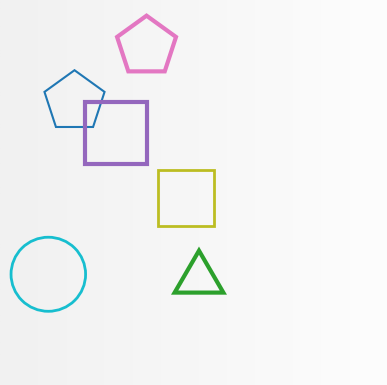[{"shape": "pentagon", "thickness": 1.5, "radius": 0.41, "center": [0.192, 0.736]}, {"shape": "triangle", "thickness": 3, "radius": 0.36, "center": [0.514, 0.276]}, {"shape": "square", "thickness": 3, "radius": 0.4, "center": [0.298, 0.655]}, {"shape": "pentagon", "thickness": 3, "radius": 0.4, "center": [0.378, 0.879]}, {"shape": "square", "thickness": 2, "radius": 0.36, "center": [0.48, 0.486]}, {"shape": "circle", "thickness": 2, "radius": 0.48, "center": [0.125, 0.288]}]